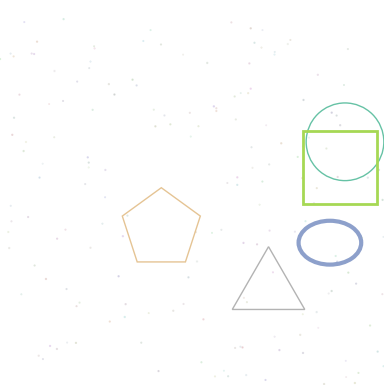[{"shape": "circle", "thickness": 1, "radius": 0.5, "center": [0.896, 0.632]}, {"shape": "oval", "thickness": 3, "radius": 0.41, "center": [0.857, 0.37]}, {"shape": "square", "thickness": 2, "radius": 0.48, "center": [0.883, 0.565]}, {"shape": "pentagon", "thickness": 1, "radius": 0.53, "center": [0.419, 0.406]}, {"shape": "triangle", "thickness": 1, "radius": 0.54, "center": [0.697, 0.251]}]